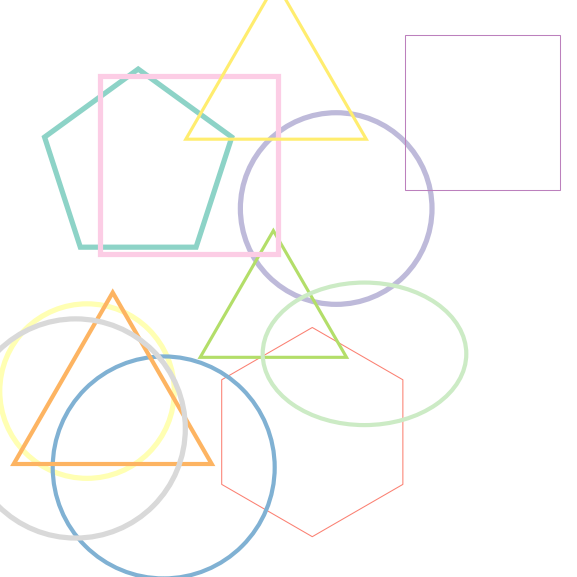[{"shape": "pentagon", "thickness": 2.5, "radius": 0.85, "center": [0.239, 0.709]}, {"shape": "circle", "thickness": 2.5, "radius": 0.76, "center": [0.151, 0.322]}, {"shape": "circle", "thickness": 2.5, "radius": 0.83, "center": [0.582, 0.638]}, {"shape": "hexagon", "thickness": 0.5, "radius": 0.91, "center": [0.541, 0.251]}, {"shape": "circle", "thickness": 2, "radius": 0.96, "center": [0.283, 0.19]}, {"shape": "triangle", "thickness": 2, "radius": 0.99, "center": [0.195, 0.295]}, {"shape": "triangle", "thickness": 1.5, "radius": 0.73, "center": [0.473, 0.454]}, {"shape": "square", "thickness": 2.5, "radius": 0.77, "center": [0.327, 0.713]}, {"shape": "circle", "thickness": 2.5, "radius": 0.95, "center": [0.131, 0.257]}, {"shape": "square", "thickness": 0.5, "radius": 0.67, "center": [0.835, 0.804]}, {"shape": "oval", "thickness": 2, "radius": 0.88, "center": [0.631, 0.386]}, {"shape": "triangle", "thickness": 1.5, "radius": 0.9, "center": [0.478, 0.848]}]